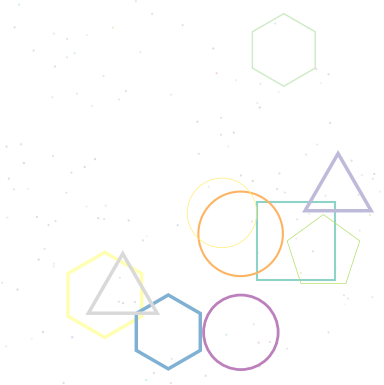[{"shape": "square", "thickness": 1.5, "radius": 0.51, "center": [0.768, 0.374]}, {"shape": "hexagon", "thickness": 2.5, "radius": 0.55, "center": [0.272, 0.234]}, {"shape": "triangle", "thickness": 2.5, "radius": 0.5, "center": [0.878, 0.502]}, {"shape": "hexagon", "thickness": 2.5, "radius": 0.48, "center": [0.437, 0.138]}, {"shape": "circle", "thickness": 1.5, "radius": 0.55, "center": [0.625, 0.393]}, {"shape": "pentagon", "thickness": 0.5, "radius": 0.5, "center": [0.84, 0.344]}, {"shape": "triangle", "thickness": 2.5, "radius": 0.52, "center": [0.319, 0.238]}, {"shape": "circle", "thickness": 2, "radius": 0.48, "center": [0.626, 0.137]}, {"shape": "hexagon", "thickness": 1, "radius": 0.47, "center": [0.737, 0.87]}, {"shape": "circle", "thickness": 0.5, "radius": 0.45, "center": [0.577, 0.447]}]